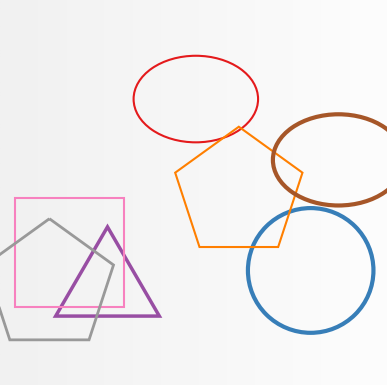[{"shape": "oval", "thickness": 1.5, "radius": 0.8, "center": [0.505, 0.743]}, {"shape": "circle", "thickness": 3, "radius": 0.81, "center": [0.802, 0.298]}, {"shape": "triangle", "thickness": 2.5, "radius": 0.77, "center": [0.277, 0.256]}, {"shape": "pentagon", "thickness": 1.5, "radius": 0.86, "center": [0.616, 0.498]}, {"shape": "oval", "thickness": 3, "radius": 0.85, "center": [0.873, 0.585]}, {"shape": "square", "thickness": 1.5, "radius": 0.71, "center": [0.179, 0.344]}, {"shape": "pentagon", "thickness": 2, "radius": 0.87, "center": [0.128, 0.258]}]